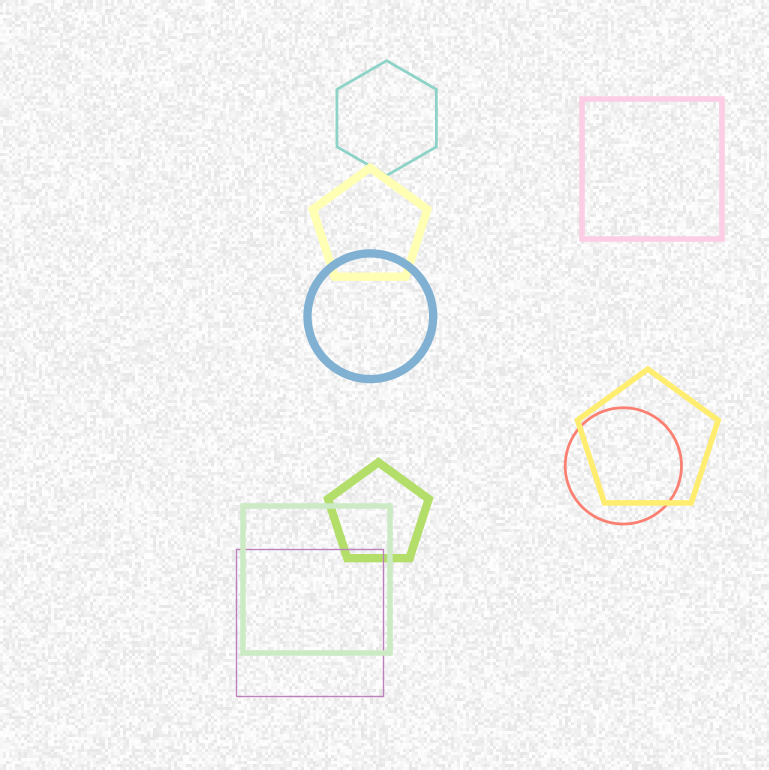[{"shape": "hexagon", "thickness": 1, "radius": 0.37, "center": [0.502, 0.847]}, {"shape": "pentagon", "thickness": 3, "radius": 0.39, "center": [0.481, 0.704]}, {"shape": "circle", "thickness": 1, "radius": 0.38, "center": [0.81, 0.395]}, {"shape": "circle", "thickness": 3, "radius": 0.41, "center": [0.481, 0.589]}, {"shape": "pentagon", "thickness": 3, "radius": 0.34, "center": [0.491, 0.331]}, {"shape": "square", "thickness": 2, "radius": 0.46, "center": [0.847, 0.781]}, {"shape": "square", "thickness": 0.5, "radius": 0.48, "center": [0.402, 0.191]}, {"shape": "square", "thickness": 2, "radius": 0.48, "center": [0.411, 0.247]}, {"shape": "pentagon", "thickness": 2, "radius": 0.48, "center": [0.841, 0.425]}]